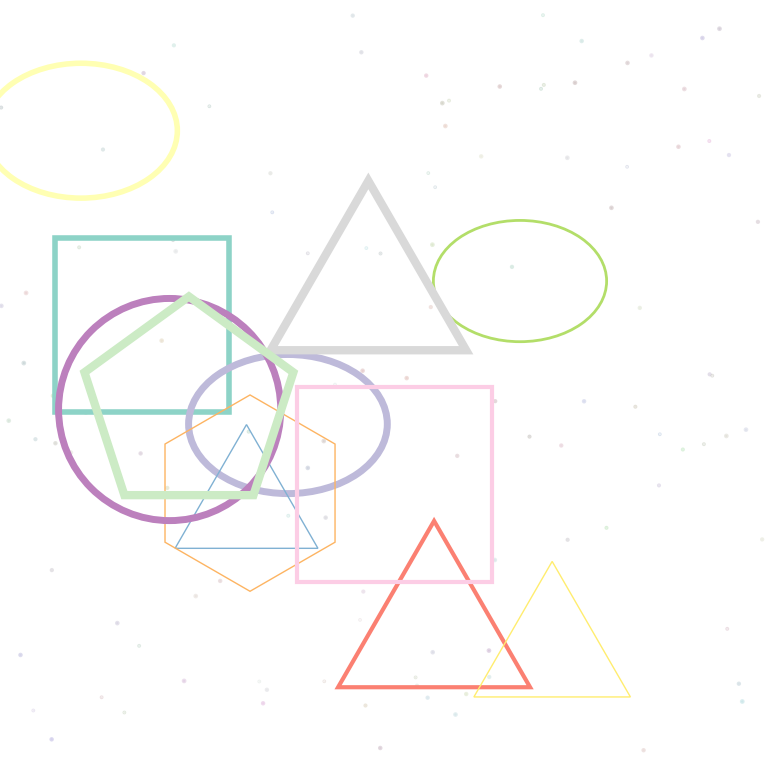[{"shape": "square", "thickness": 2, "radius": 0.56, "center": [0.185, 0.578]}, {"shape": "oval", "thickness": 2, "radius": 0.63, "center": [0.105, 0.83]}, {"shape": "oval", "thickness": 2.5, "radius": 0.65, "center": [0.374, 0.449]}, {"shape": "triangle", "thickness": 1.5, "radius": 0.72, "center": [0.564, 0.179]}, {"shape": "triangle", "thickness": 0.5, "radius": 0.54, "center": [0.32, 0.341]}, {"shape": "hexagon", "thickness": 0.5, "radius": 0.64, "center": [0.325, 0.36]}, {"shape": "oval", "thickness": 1, "radius": 0.56, "center": [0.675, 0.635]}, {"shape": "square", "thickness": 1.5, "radius": 0.63, "center": [0.512, 0.371]}, {"shape": "triangle", "thickness": 3, "radius": 0.73, "center": [0.478, 0.618]}, {"shape": "circle", "thickness": 2.5, "radius": 0.72, "center": [0.22, 0.468]}, {"shape": "pentagon", "thickness": 3, "radius": 0.71, "center": [0.245, 0.472]}, {"shape": "triangle", "thickness": 0.5, "radius": 0.59, "center": [0.717, 0.154]}]